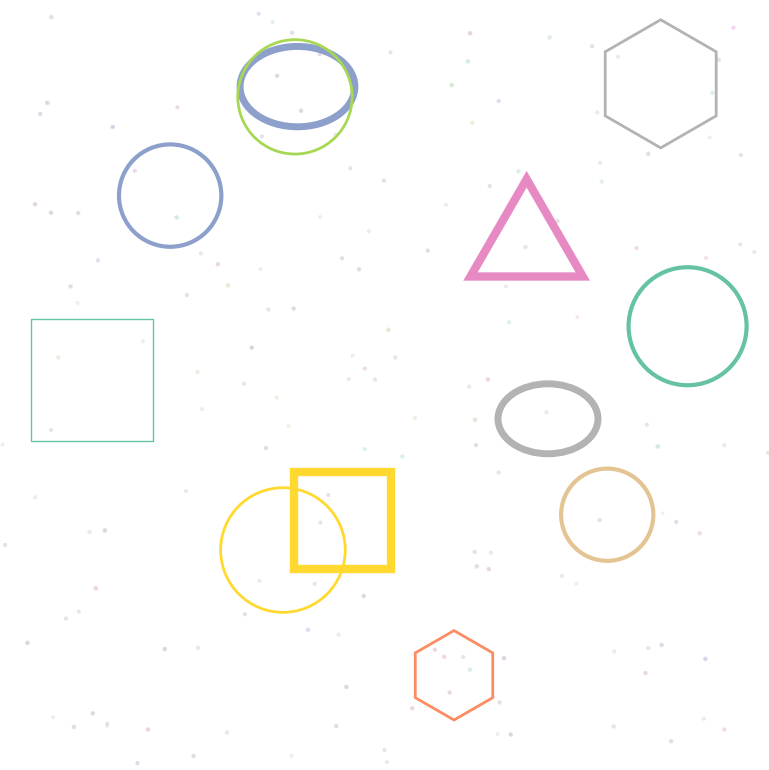[{"shape": "circle", "thickness": 1.5, "radius": 0.38, "center": [0.893, 0.576]}, {"shape": "square", "thickness": 0.5, "radius": 0.4, "center": [0.119, 0.506]}, {"shape": "hexagon", "thickness": 1, "radius": 0.29, "center": [0.59, 0.123]}, {"shape": "circle", "thickness": 1.5, "radius": 0.33, "center": [0.221, 0.746]}, {"shape": "oval", "thickness": 2.5, "radius": 0.37, "center": [0.386, 0.888]}, {"shape": "triangle", "thickness": 3, "radius": 0.42, "center": [0.684, 0.683]}, {"shape": "circle", "thickness": 1, "radius": 0.37, "center": [0.383, 0.874]}, {"shape": "circle", "thickness": 1, "radius": 0.4, "center": [0.367, 0.286]}, {"shape": "square", "thickness": 3, "radius": 0.32, "center": [0.445, 0.324]}, {"shape": "circle", "thickness": 1.5, "radius": 0.3, "center": [0.789, 0.332]}, {"shape": "hexagon", "thickness": 1, "radius": 0.42, "center": [0.858, 0.891]}, {"shape": "oval", "thickness": 2.5, "radius": 0.32, "center": [0.712, 0.456]}]